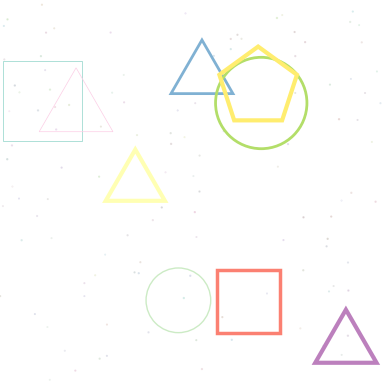[{"shape": "square", "thickness": 0.5, "radius": 0.52, "center": [0.111, 0.737]}, {"shape": "triangle", "thickness": 3, "radius": 0.44, "center": [0.351, 0.523]}, {"shape": "square", "thickness": 2.5, "radius": 0.41, "center": [0.644, 0.217]}, {"shape": "triangle", "thickness": 2, "radius": 0.46, "center": [0.525, 0.803]}, {"shape": "circle", "thickness": 2, "radius": 0.59, "center": [0.679, 0.732]}, {"shape": "triangle", "thickness": 0.5, "radius": 0.55, "center": [0.198, 0.713]}, {"shape": "triangle", "thickness": 3, "radius": 0.46, "center": [0.898, 0.104]}, {"shape": "circle", "thickness": 1, "radius": 0.42, "center": [0.463, 0.22]}, {"shape": "pentagon", "thickness": 3, "radius": 0.53, "center": [0.671, 0.773]}]